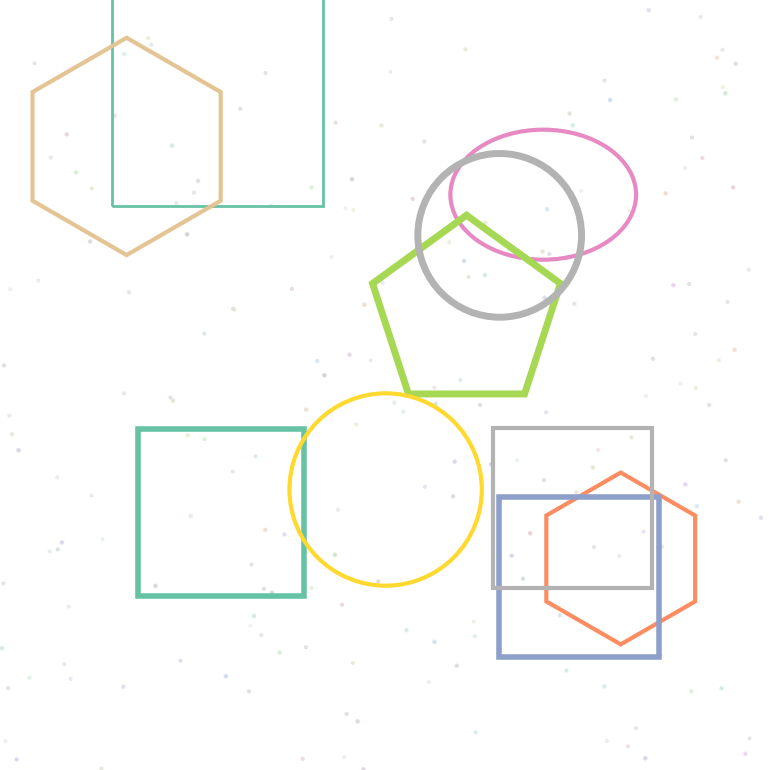[{"shape": "square", "thickness": 1, "radius": 0.69, "center": [0.283, 0.869]}, {"shape": "square", "thickness": 2, "radius": 0.54, "center": [0.287, 0.334]}, {"shape": "hexagon", "thickness": 1.5, "radius": 0.56, "center": [0.806, 0.275]}, {"shape": "square", "thickness": 2, "radius": 0.52, "center": [0.751, 0.251]}, {"shape": "oval", "thickness": 1.5, "radius": 0.6, "center": [0.706, 0.747]}, {"shape": "pentagon", "thickness": 2.5, "radius": 0.64, "center": [0.606, 0.592]}, {"shape": "circle", "thickness": 1.5, "radius": 0.62, "center": [0.501, 0.364]}, {"shape": "hexagon", "thickness": 1.5, "radius": 0.71, "center": [0.164, 0.81]}, {"shape": "circle", "thickness": 2.5, "radius": 0.53, "center": [0.649, 0.694]}, {"shape": "square", "thickness": 1.5, "radius": 0.52, "center": [0.744, 0.341]}]